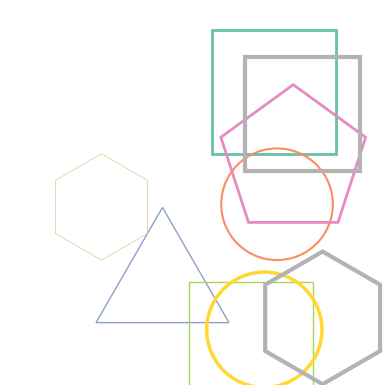[{"shape": "square", "thickness": 2, "radius": 0.8, "center": [0.712, 0.762]}, {"shape": "circle", "thickness": 1.5, "radius": 0.72, "center": [0.72, 0.469]}, {"shape": "triangle", "thickness": 1, "radius": 1.0, "center": [0.422, 0.262]}, {"shape": "pentagon", "thickness": 2, "radius": 0.99, "center": [0.762, 0.582]}, {"shape": "square", "thickness": 1, "radius": 0.8, "center": [0.652, 0.107]}, {"shape": "circle", "thickness": 2.5, "radius": 0.75, "center": [0.687, 0.144]}, {"shape": "hexagon", "thickness": 0.5, "radius": 0.69, "center": [0.264, 0.463]}, {"shape": "hexagon", "thickness": 3, "radius": 0.86, "center": [0.838, 0.174]}, {"shape": "square", "thickness": 3, "radius": 0.75, "center": [0.785, 0.704]}]